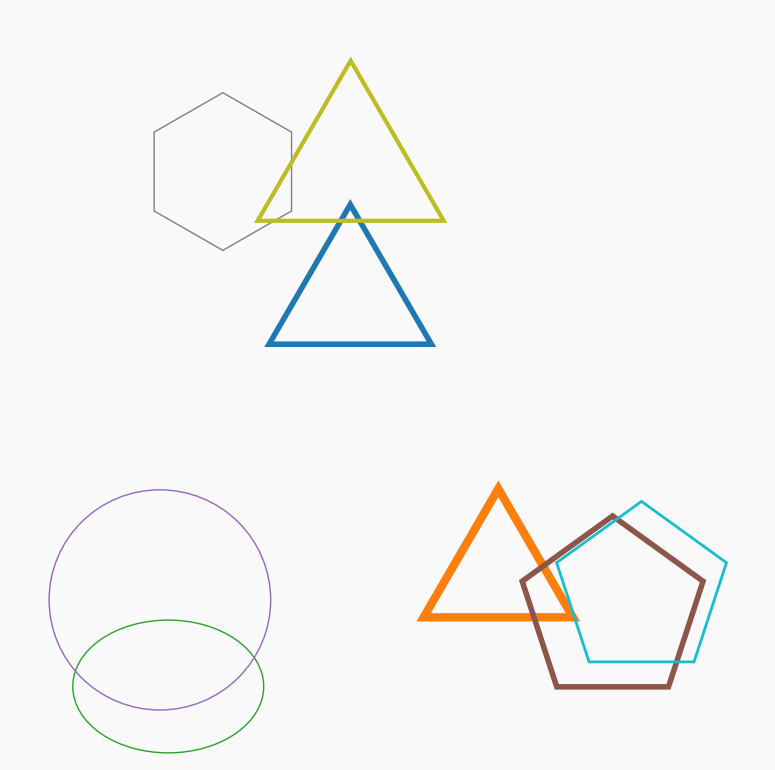[{"shape": "triangle", "thickness": 2, "radius": 0.6, "center": [0.452, 0.613]}, {"shape": "triangle", "thickness": 3, "radius": 0.56, "center": [0.643, 0.254]}, {"shape": "oval", "thickness": 0.5, "radius": 0.62, "center": [0.217, 0.108]}, {"shape": "circle", "thickness": 0.5, "radius": 0.71, "center": [0.206, 0.221]}, {"shape": "pentagon", "thickness": 2, "radius": 0.61, "center": [0.79, 0.207]}, {"shape": "hexagon", "thickness": 0.5, "radius": 0.51, "center": [0.288, 0.777]}, {"shape": "triangle", "thickness": 1.5, "radius": 0.69, "center": [0.452, 0.783]}, {"shape": "pentagon", "thickness": 1, "radius": 0.58, "center": [0.828, 0.234]}]